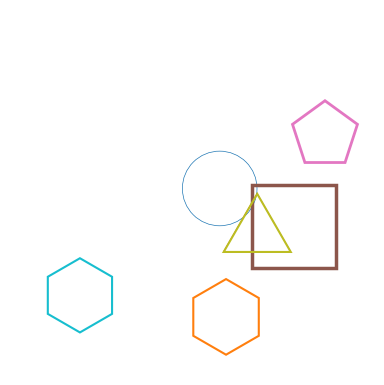[{"shape": "circle", "thickness": 0.5, "radius": 0.48, "center": [0.571, 0.51]}, {"shape": "hexagon", "thickness": 1.5, "radius": 0.49, "center": [0.587, 0.177]}, {"shape": "triangle", "thickness": 0.5, "radius": 0.5, "center": [0.668, 0.397]}, {"shape": "square", "thickness": 2.5, "radius": 0.54, "center": [0.764, 0.412]}, {"shape": "pentagon", "thickness": 2, "radius": 0.44, "center": [0.844, 0.65]}, {"shape": "triangle", "thickness": 1.5, "radius": 0.5, "center": [0.668, 0.396]}, {"shape": "hexagon", "thickness": 1.5, "radius": 0.48, "center": [0.208, 0.233]}]